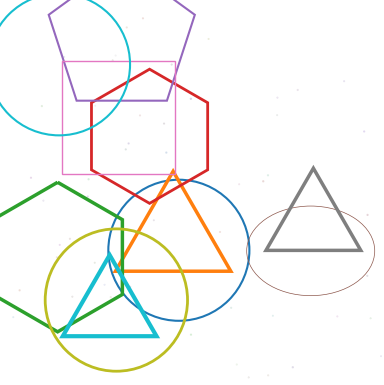[{"shape": "circle", "thickness": 1.5, "radius": 0.92, "center": [0.465, 0.35]}, {"shape": "triangle", "thickness": 2.5, "radius": 0.86, "center": [0.45, 0.382]}, {"shape": "hexagon", "thickness": 2.5, "radius": 0.97, "center": [0.15, 0.332]}, {"shape": "hexagon", "thickness": 2, "radius": 0.87, "center": [0.389, 0.646]}, {"shape": "pentagon", "thickness": 1.5, "radius": 1.0, "center": [0.316, 0.9]}, {"shape": "oval", "thickness": 0.5, "radius": 0.83, "center": [0.807, 0.348]}, {"shape": "square", "thickness": 1, "radius": 0.73, "center": [0.308, 0.695]}, {"shape": "triangle", "thickness": 2.5, "radius": 0.71, "center": [0.814, 0.421]}, {"shape": "circle", "thickness": 2, "radius": 0.92, "center": [0.302, 0.221]}, {"shape": "circle", "thickness": 1.5, "radius": 0.92, "center": [0.154, 0.833]}, {"shape": "triangle", "thickness": 3, "radius": 0.7, "center": [0.285, 0.197]}]